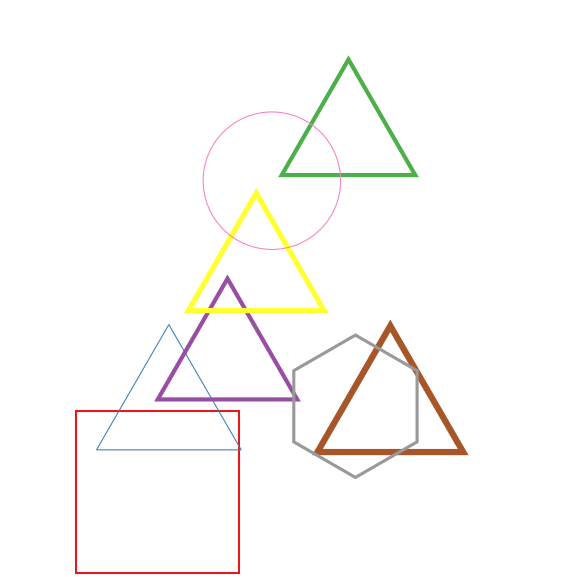[{"shape": "square", "thickness": 1, "radius": 0.7, "center": [0.273, 0.148]}, {"shape": "triangle", "thickness": 0.5, "radius": 0.72, "center": [0.292, 0.292]}, {"shape": "triangle", "thickness": 2, "radius": 0.67, "center": [0.603, 0.763]}, {"shape": "triangle", "thickness": 2, "radius": 0.7, "center": [0.394, 0.377]}, {"shape": "triangle", "thickness": 2.5, "radius": 0.68, "center": [0.444, 0.529]}, {"shape": "triangle", "thickness": 3, "radius": 0.73, "center": [0.676, 0.289]}, {"shape": "circle", "thickness": 0.5, "radius": 0.6, "center": [0.471, 0.686]}, {"shape": "hexagon", "thickness": 1.5, "radius": 0.62, "center": [0.615, 0.296]}]